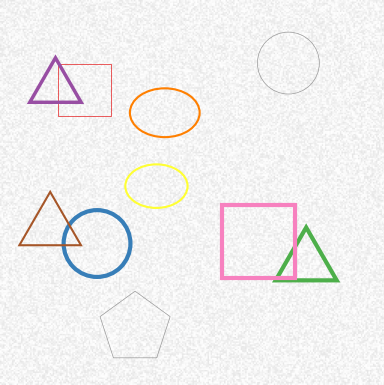[{"shape": "square", "thickness": 0.5, "radius": 0.34, "center": [0.219, 0.766]}, {"shape": "circle", "thickness": 3, "radius": 0.43, "center": [0.252, 0.367]}, {"shape": "triangle", "thickness": 3, "radius": 0.46, "center": [0.795, 0.318]}, {"shape": "triangle", "thickness": 2.5, "radius": 0.38, "center": [0.144, 0.773]}, {"shape": "oval", "thickness": 1.5, "radius": 0.45, "center": [0.428, 0.707]}, {"shape": "oval", "thickness": 1.5, "radius": 0.4, "center": [0.406, 0.517]}, {"shape": "triangle", "thickness": 1.5, "radius": 0.46, "center": [0.13, 0.409]}, {"shape": "square", "thickness": 3, "radius": 0.47, "center": [0.672, 0.372]}, {"shape": "pentagon", "thickness": 0.5, "radius": 0.48, "center": [0.351, 0.148]}, {"shape": "circle", "thickness": 0.5, "radius": 0.4, "center": [0.749, 0.836]}]